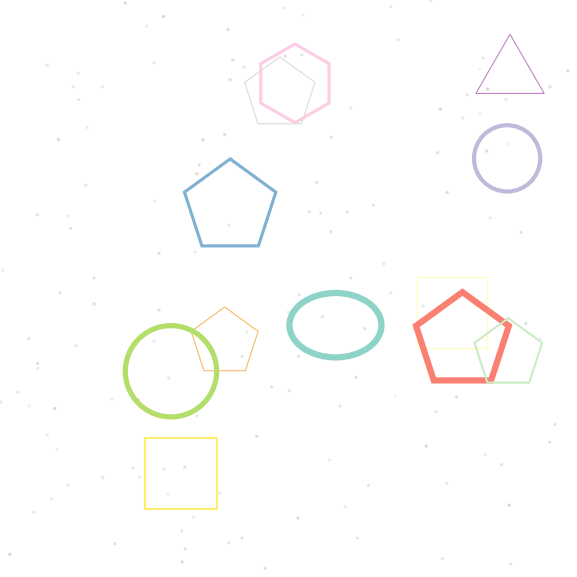[{"shape": "oval", "thickness": 3, "radius": 0.4, "center": [0.581, 0.436]}, {"shape": "square", "thickness": 0.5, "radius": 0.31, "center": [0.783, 0.458]}, {"shape": "circle", "thickness": 2, "radius": 0.29, "center": [0.878, 0.725]}, {"shape": "pentagon", "thickness": 3, "radius": 0.42, "center": [0.801, 0.409]}, {"shape": "pentagon", "thickness": 1.5, "radius": 0.42, "center": [0.399, 0.641]}, {"shape": "pentagon", "thickness": 0.5, "radius": 0.31, "center": [0.389, 0.407]}, {"shape": "circle", "thickness": 2.5, "radius": 0.4, "center": [0.296, 0.356]}, {"shape": "hexagon", "thickness": 1.5, "radius": 0.34, "center": [0.511, 0.855]}, {"shape": "pentagon", "thickness": 0.5, "radius": 0.32, "center": [0.484, 0.837]}, {"shape": "triangle", "thickness": 0.5, "radius": 0.34, "center": [0.883, 0.871]}, {"shape": "pentagon", "thickness": 1, "radius": 0.31, "center": [0.88, 0.387]}, {"shape": "square", "thickness": 1, "radius": 0.31, "center": [0.313, 0.179]}]